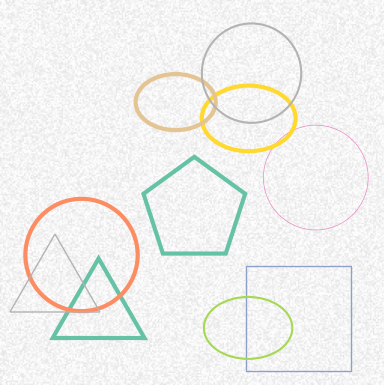[{"shape": "pentagon", "thickness": 3, "radius": 0.69, "center": [0.505, 0.454]}, {"shape": "triangle", "thickness": 3, "radius": 0.69, "center": [0.256, 0.191]}, {"shape": "circle", "thickness": 3, "radius": 0.73, "center": [0.212, 0.338]}, {"shape": "square", "thickness": 1, "radius": 0.68, "center": [0.775, 0.173]}, {"shape": "circle", "thickness": 0.5, "radius": 0.68, "center": [0.82, 0.539]}, {"shape": "oval", "thickness": 1.5, "radius": 0.57, "center": [0.644, 0.148]}, {"shape": "oval", "thickness": 3, "radius": 0.61, "center": [0.646, 0.692]}, {"shape": "oval", "thickness": 3, "radius": 0.52, "center": [0.456, 0.735]}, {"shape": "circle", "thickness": 1.5, "radius": 0.65, "center": [0.653, 0.81]}, {"shape": "triangle", "thickness": 1, "radius": 0.67, "center": [0.143, 0.257]}]